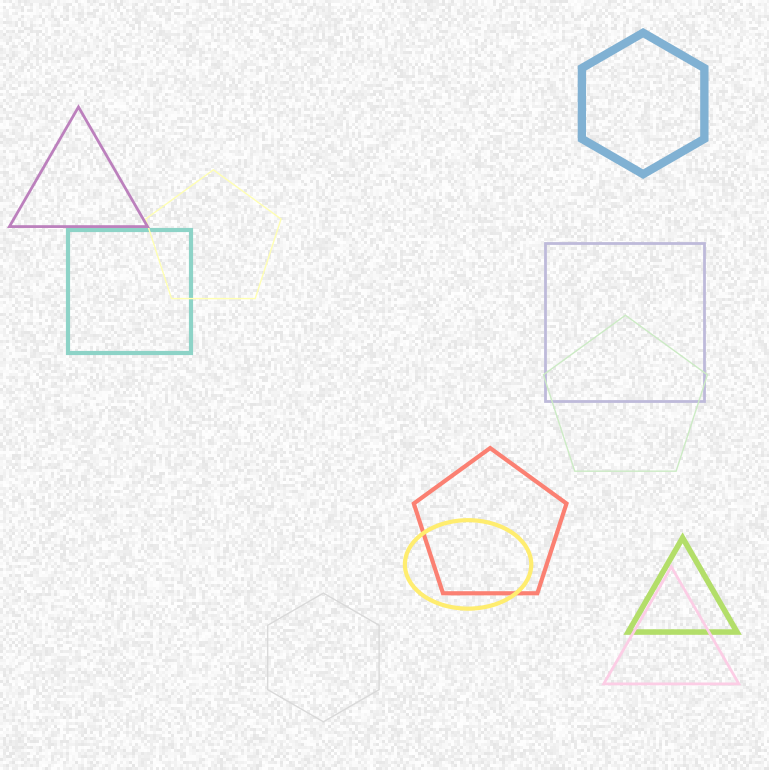[{"shape": "square", "thickness": 1.5, "radius": 0.4, "center": [0.168, 0.622]}, {"shape": "pentagon", "thickness": 0.5, "radius": 0.46, "center": [0.277, 0.687]}, {"shape": "square", "thickness": 1, "radius": 0.51, "center": [0.811, 0.582]}, {"shape": "pentagon", "thickness": 1.5, "radius": 0.52, "center": [0.637, 0.314]}, {"shape": "hexagon", "thickness": 3, "radius": 0.46, "center": [0.835, 0.866]}, {"shape": "triangle", "thickness": 2, "radius": 0.41, "center": [0.887, 0.22]}, {"shape": "triangle", "thickness": 1, "radius": 0.51, "center": [0.872, 0.163]}, {"shape": "hexagon", "thickness": 0.5, "radius": 0.42, "center": [0.42, 0.146]}, {"shape": "triangle", "thickness": 1, "radius": 0.52, "center": [0.102, 0.758]}, {"shape": "pentagon", "thickness": 0.5, "radius": 0.56, "center": [0.812, 0.479]}, {"shape": "oval", "thickness": 1.5, "radius": 0.41, "center": [0.608, 0.267]}]